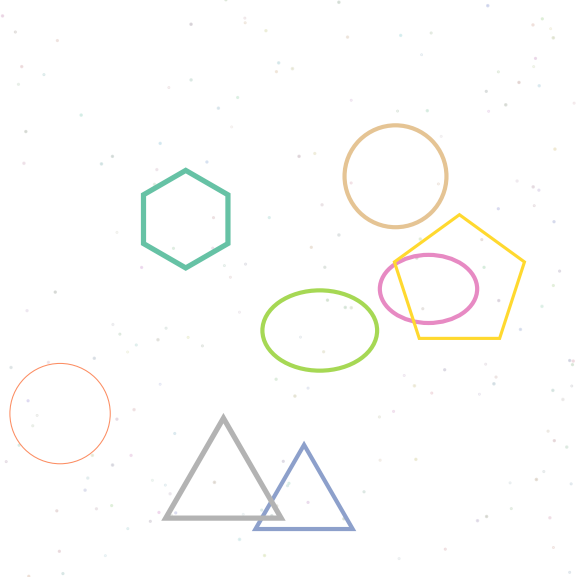[{"shape": "hexagon", "thickness": 2.5, "radius": 0.42, "center": [0.322, 0.62]}, {"shape": "circle", "thickness": 0.5, "radius": 0.43, "center": [0.104, 0.283]}, {"shape": "triangle", "thickness": 2, "radius": 0.49, "center": [0.527, 0.132]}, {"shape": "oval", "thickness": 2, "radius": 0.42, "center": [0.742, 0.499]}, {"shape": "oval", "thickness": 2, "radius": 0.5, "center": [0.554, 0.427]}, {"shape": "pentagon", "thickness": 1.5, "radius": 0.59, "center": [0.796, 0.509]}, {"shape": "circle", "thickness": 2, "radius": 0.44, "center": [0.685, 0.694]}, {"shape": "triangle", "thickness": 2.5, "radius": 0.58, "center": [0.387, 0.16]}]